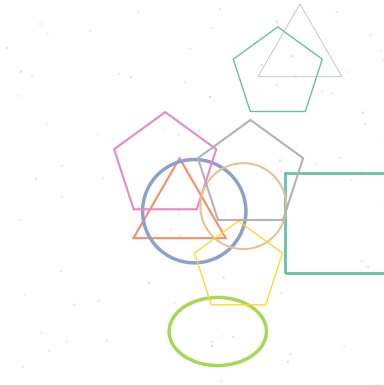[{"shape": "square", "thickness": 2, "radius": 0.65, "center": [0.871, 0.42]}, {"shape": "pentagon", "thickness": 1, "radius": 0.61, "center": [0.722, 0.809]}, {"shape": "triangle", "thickness": 1.5, "radius": 0.69, "center": [0.466, 0.451]}, {"shape": "circle", "thickness": 2.5, "radius": 0.67, "center": [0.505, 0.451]}, {"shape": "pentagon", "thickness": 1.5, "radius": 0.7, "center": [0.429, 0.569]}, {"shape": "oval", "thickness": 2.5, "radius": 0.63, "center": [0.566, 0.139]}, {"shape": "pentagon", "thickness": 1, "radius": 0.6, "center": [0.62, 0.306]}, {"shape": "circle", "thickness": 1.5, "radius": 0.56, "center": [0.632, 0.465]}, {"shape": "pentagon", "thickness": 1.5, "radius": 0.72, "center": [0.651, 0.545]}, {"shape": "triangle", "thickness": 0.5, "radius": 0.63, "center": [0.779, 0.864]}]